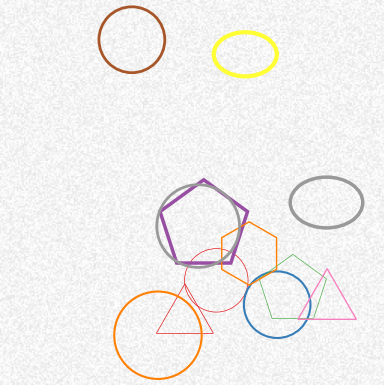[{"shape": "triangle", "thickness": 0.5, "radius": 0.43, "center": [0.48, 0.177]}, {"shape": "circle", "thickness": 0.5, "radius": 0.41, "center": [0.562, 0.272]}, {"shape": "circle", "thickness": 1.5, "radius": 0.43, "center": [0.72, 0.209]}, {"shape": "pentagon", "thickness": 0.5, "radius": 0.46, "center": [0.761, 0.247]}, {"shape": "pentagon", "thickness": 2.5, "radius": 0.6, "center": [0.529, 0.414]}, {"shape": "hexagon", "thickness": 1, "radius": 0.41, "center": [0.647, 0.342]}, {"shape": "circle", "thickness": 1.5, "radius": 0.57, "center": [0.41, 0.129]}, {"shape": "oval", "thickness": 3, "radius": 0.41, "center": [0.637, 0.859]}, {"shape": "circle", "thickness": 2, "radius": 0.43, "center": [0.343, 0.897]}, {"shape": "triangle", "thickness": 1, "radius": 0.44, "center": [0.85, 0.214]}, {"shape": "circle", "thickness": 2, "radius": 0.54, "center": [0.515, 0.413]}, {"shape": "oval", "thickness": 2.5, "radius": 0.47, "center": [0.848, 0.474]}]